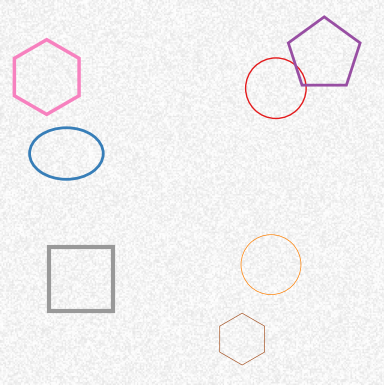[{"shape": "circle", "thickness": 1, "radius": 0.39, "center": [0.717, 0.771]}, {"shape": "oval", "thickness": 2, "radius": 0.48, "center": [0.172, 0.601]}, {"shape": "pentagon", "thickness": 2, "radius": 0.49, "center": [0.842, 0.858]}, {"shape": "circle", "thickness": 0.5, "radius": 0.39, "center": [0.704, 0.313]}, {"shape": "hexagon", "thickness": 0.5, "radius": 0.34, "center": [0.629, 0.119]}, {"shape": "hexagon", "thickness": 2.5, "radius": 0.49, "center": [0.121, 0.8]}, {"shape": "square", "thickness": 3, "radius": 0.42, "center": [0.211, 0.276]}]